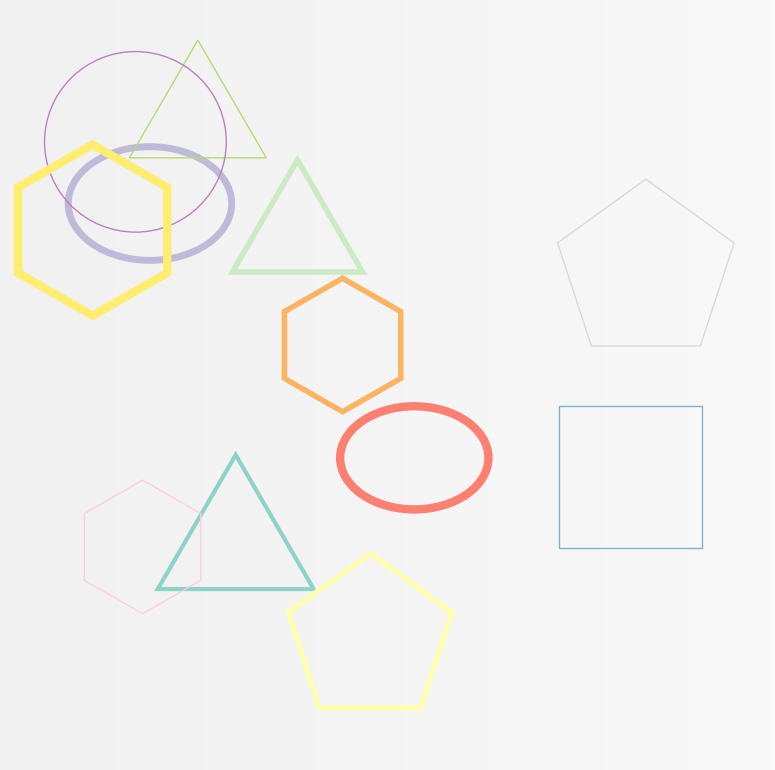[{"shape": "triangle", "thickness": 1.5, "radius": 0.58, "center": [0.304, 0.293]}, {"shape": "pentagon", "thickness": 2, "radius": 0.55, "center": [0.478, 0.17]}, {"shape": "oval", "thickness": 2.5, "radius": 0.53, "center": [0.193, 0.736]}, {"shape": "oval", "thickness": 3, "radius": 0.48, "center": [0.535, 0.405]}, {"shape": "square", "thickness": 0.5, "radius": 0.46, "center": [0.813, 0.381]}, {"shape": "hexagon", "thickness": 2, "radius": 0.43, "center": [0.442, 0.552]}, {"shape": "triangle", "thickness": 0.5, "radius": 0.51, "center": [0.255, 0.846]}, {"shape": "hexagon", "thickness": 0.5, "radius": 0.43, "center": [0.184, 0.29]}, {"shape": "pentagon", "thickness": 0.5, "radius": 0.6, "center": [0.833, 0.648]}, {"shape": "circle", "thickness": 0.5, "radius": 0.59, "center": [0.175, 0.816]}, {"shape": "triangle", "thickness": 2, "radius": 0.48, "center": [0.384, 0.695]}, {"shape": "hexagon", "thickness": 3, "radius": 0.56, "center": [0.12, 0.701]}]